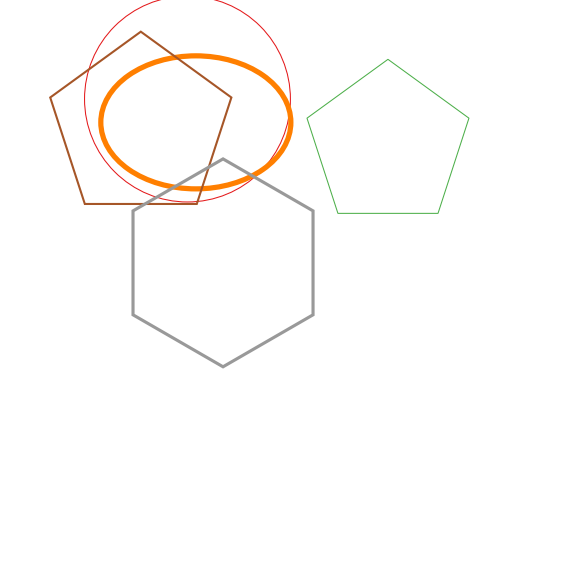[{"shape": "circle", "thickness": 0.5, "radius": 0.89, "center": [0.325, 0.828]}, {"shape": "pentagon", "thickness": 0.5, "radius": 0.74, "center": [0.672, 0.749]}, {"shape": "oval", "thickness": 2.5, "radius": 0.82, "center": [0.339, 0.787]}, {"shape": "pentagon", "thickness": 1, "radius": 0.82, "center": [0.244, 0.779]}, {"shape": "hexagon", "thickness": 1.5, "radius": 0.9, "center": [0.386, 0.544]}]